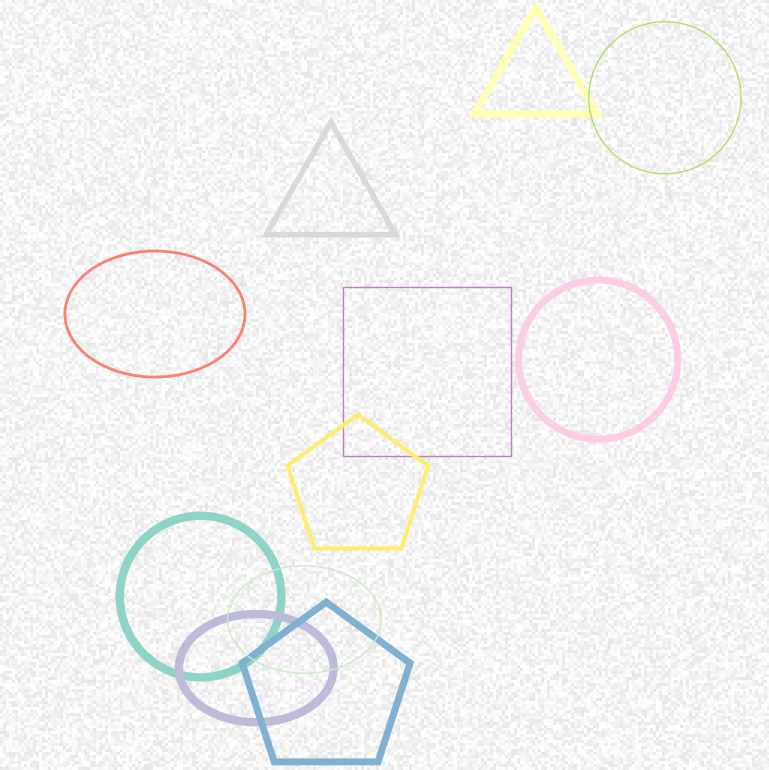[{"shape": "circle", "thickness": 3, "radius": 0.52, "center": [0.261, 0.225]}, {"shape": "triangle", "thickness": 2.5, "radius": 0.46, "center": [0.696, 0.898]}, {"shape": "oval", "thickness": 3, "radius": 0.5, "center": [0.333, 0.132]}, {"shape": "oval", "thickness": 1, "radius": 0.58, "center": [0.201, 0.592]}, {"shape": "pentagon", "thickness": 2.5, "radius": 0.57, "center": [0.424, 0.103]}, {"shape": "circle", "thickness": 0.5, "radius": 0.49, "center": [0.864, 0.873]}, {"shape": "circle", "thickness": 2.5, "radius": 0.52, "center": [0.777, 0.533]}, {"shape": "triangle", "thickness": 2, "radius": 0.49, "center": [0.43, 0.744]}, {"shape": "square", "thickness": 0.5, "radius": 0.55, "center": [0.555, 0.517]}, {"shape": "oval", "thickness": 0.5, "radius": 0.5, "center": [0.395, 0.195]}, {"shape": "pentagon", "thickness": 1.5, "radius": 0.48, "center": [0.465, 0.365]}]